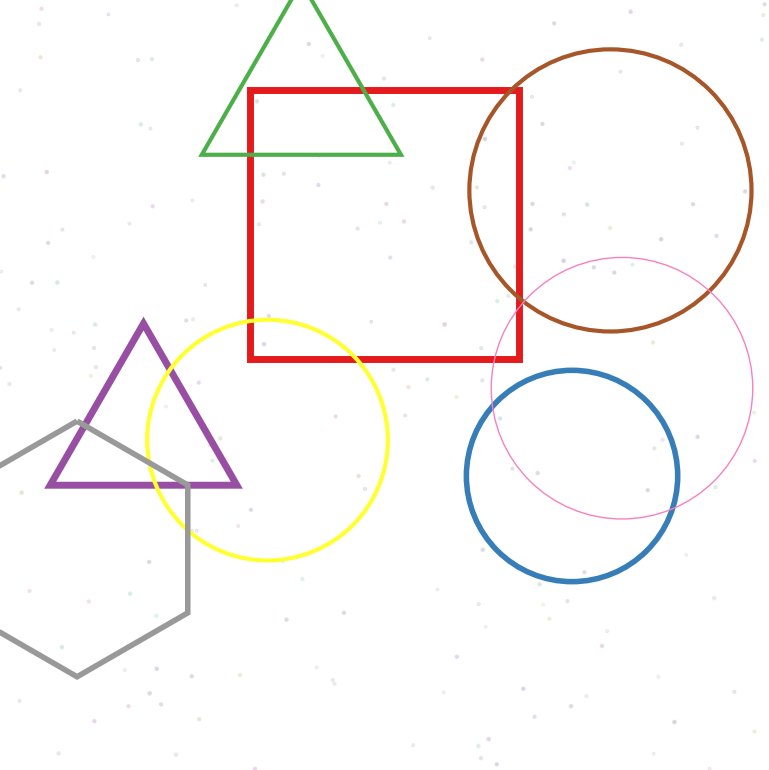[{"shape": "square", "thickness": 2.5, "radius": 0.87, "center": [0.499, 0.708]}, {"shape": "circle", "thickness": 2, "radius": 0.69, "center": [0.743, 0.382]}, {"shape": "triangle", "thickness": 1.5, "radius": 0.75, "center": [0.391, 0.874]}, {"shape": "triangle", "thickness": 2.5, "radius": 0.7, "center": [0.186, 0.44]}, {"shape": "circle", "thickness": 1.5, "radius": 0.78, "center": [0.347, 0.428]}, {"shape": "circle", "thickness": 1.5, "radius": 0.92, "center": [0.793, 0.753]}, {"shape": "circle", "thickness": 0.5, "radius": 0.85, "center": [0.808, 0.496]}, {"shape": "hexagon", "thickness": 2, "radius": 0.83, "center": [0.1, 0.287]}]